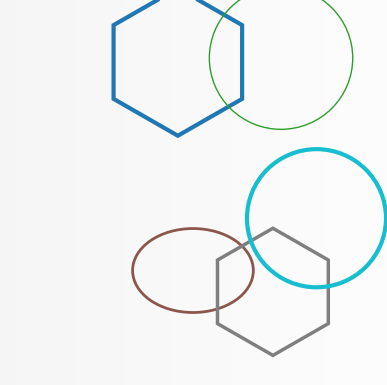[{"shape": "hexagon", "thickness": 3, "radius": 0.96, "center": [0.459, 0.839]}, {"shape": "circle", "thickness": 1, "radius": 0.93, "center": [0.725, 0.849]}, {"shape": "oval", "thickness": 2, "radius": 0.78, "center": [0.498, 0.297]}, {"shape": "hexagon", "thickness": 2.5, "radius": 0.83, "center": [0.704, 0.242]}, {"shape": "circle", "thickness": 3, "radius": 0.9, "center": [0.817, 0.433]}]